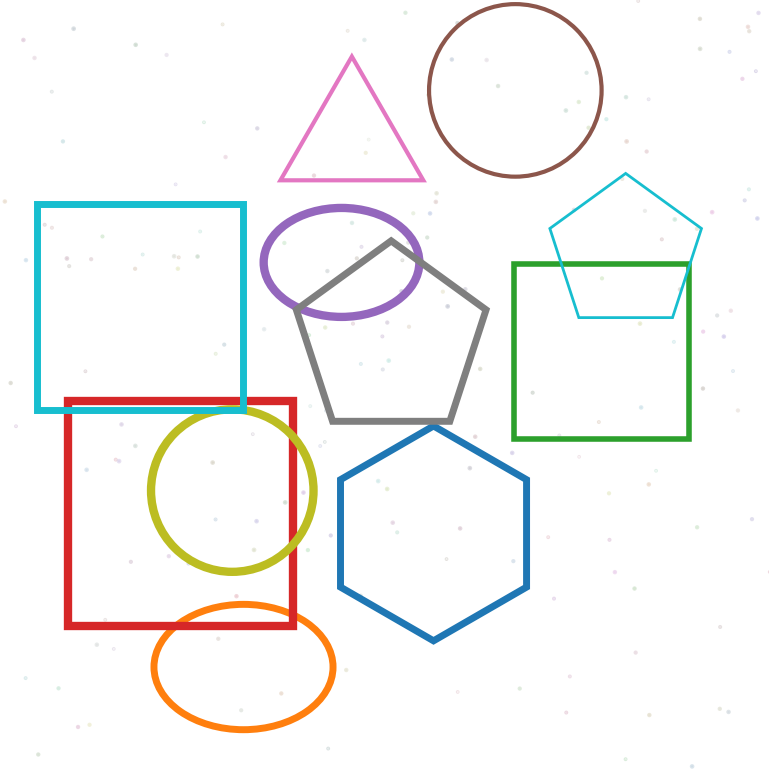[{"shape": "hexagon", "thickness": 2.5, "radius": 0.7, "center": [0.563, 0.307]}, {"shape": "oval", "thickness": 2.5, "radius": 0.58, "center": [0.316, 0.134]}, {"shape": "square", "thickness": 2, "radius": 0.57, "center": [0.782, 0.544]}, {"shape": "square", "thickness": 3, "radius": 0.73, "center": [0.234, 0.333]}, {"shape": "oval", "thickness": 3, "radius": 0.51, "center": [0.444, 0.659]}, {"shape": "circle", "thickness": 1.5, "radius": 0.56, "center": [0.669, 0.883]}, {"shape": "triangle", "thickness": 1.5, "radius": 0.54, "center": [0.457, 0.819]}, {"shape": "pentagon", "thickness": 2.5, "radius": 0.65, "center": [0.508, 0.558]}, {"shape": "circle", "thickness": 3, "radius": 0.53, "center": [0.302, 0.363]}, {"shape": "pentagon", "thickness": 1, "radius": 0.52, "center": [0.813, 0.671]}, {"shape": "square", "thickness": 2.5, "radius": 0.67, "center": [0.182, 0.602]}]